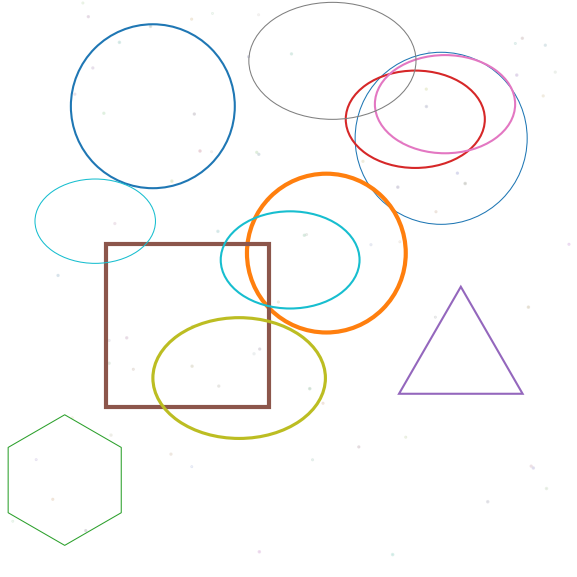[{"shape": "circle", "thickness": 0.5, "radius": 0.74, "center": [0.764, 0.76]}, {"shape": "circle", "thickness": 1, "radius": 0.71, "center": [0.265, 0.815]}, {"shape": "circle", "thickness": 2, "radius": 0.69, "center": [0.565, 0.561]}, {"shape": "hexagon", "thickness": 0.5, "radius": 0.57, "center": [0.112, 0.168]}, {"shape": "oval", "thickness": 1, "radius": 0.6, "center": [0.719, 0.793]}, {"shape": "triangle", "thickness": 1, "radius": 0.62, "center": [0.798, 0.379]}, {"shape": "square", "thickness": 2, "radius": 0.71, "center": [0.325, 0.435]}, {"shape": "oval", "thickness": 1, "radius": 0.61, "center": [0.771, 0.819]}, {"shape": "oval", "thickness": 0.5, "radius": 0.72, "center": [0.576, 0.894]}, {"shape": "oval", "thickness": 1.5, "radius": 0.75, "center": [0.414, 0.344]}, {"shape": "oval", "thickness": 1, "radius": 0.6, "center": [0.502, 0.549]}, {"shape": "oval", "thickness": 0.5, "radius": 0.52, "center": [0.165, 0.616]}]